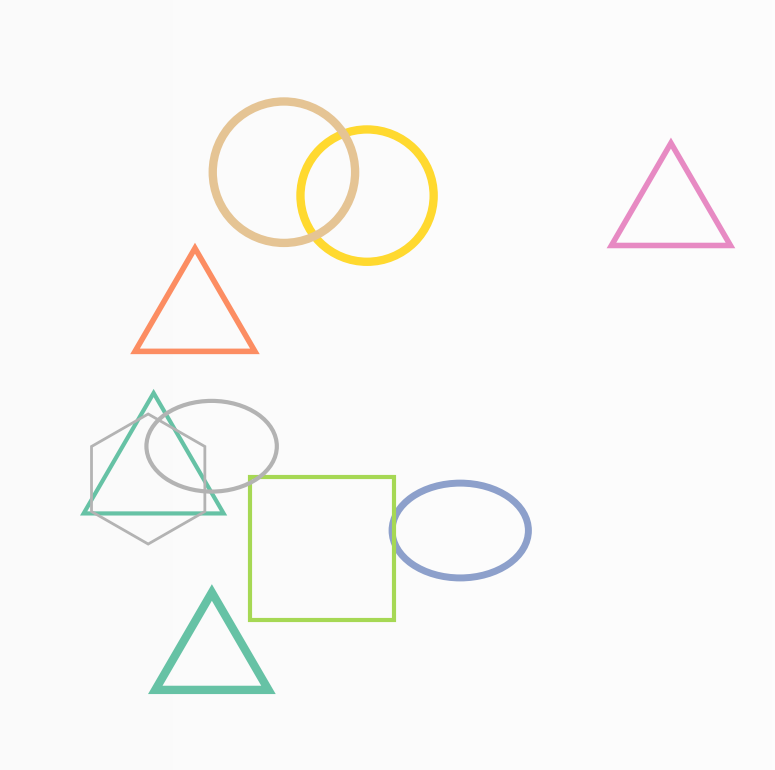[{"shape": "triangle", "thickness": 1.5, "radius": 0.52, "center": [0.198, 0.385]}, {"shape": "triangle", "thickness": 3, "radius": 0.42, "center": [0.273, 0.146]}, {"shape": "triangle", "thickness": 2, "radius": 0.45, "center": [0.252, 0.588]}, {"shape": "oval", "thickness": 2.5, "radius": 0.44, "center": [0.594, 0.311]}, {"shape": "triangle", "thickness": 2, "radius": 0.44, "center": [0.866, 0.726]}, {"shape": "square", "thickness": 1.5, "radius": 0.47, "center": [0.415, 0.287]}, {"shape": "circle", "thickness": 3, "radius": 0.43, "center": [0.474, 0.746]}, {"shape": "circle", "thickness": 3, "radius": 0.46, "center": [0.366, 0.776]}, {"shape": "oval", "thickness": 1.5, "radius": 0.42, "center": [0.273, 0.42]}, {"shape": "hexagon", "thickness": 1, "radius": 0.42, "center": [0.191, 0.378]}]